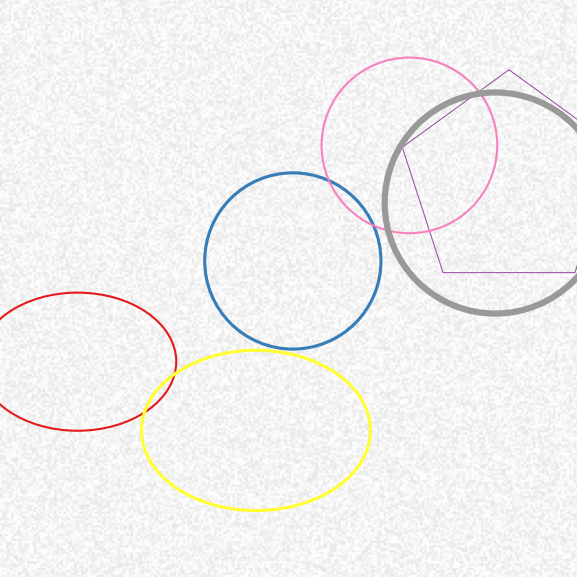[{"shape": "oval", "thickness": 1, "radius": 0.85, "center": [0.134, 0.373]}, {"shape": "circle", "thickness": 1.5, "radius": 0.76, "center": [0.507, 0.547]}, {"shape": "pentagon", "thickness": 0.5, "radius": 0.97, "center": [0.881, 0.684]}, {"shape": "oval", "thickness": 1.5, "radius": 0.99, "center": [0.443, 0.254]}, {"shape": "circle", "thickness": 1, "radius": 0.76, "center": [0.709, 0.747]}, {"shape": "circle", "thickness": 3, "radius": 0.96, "center": [0.858, 0.648]}]